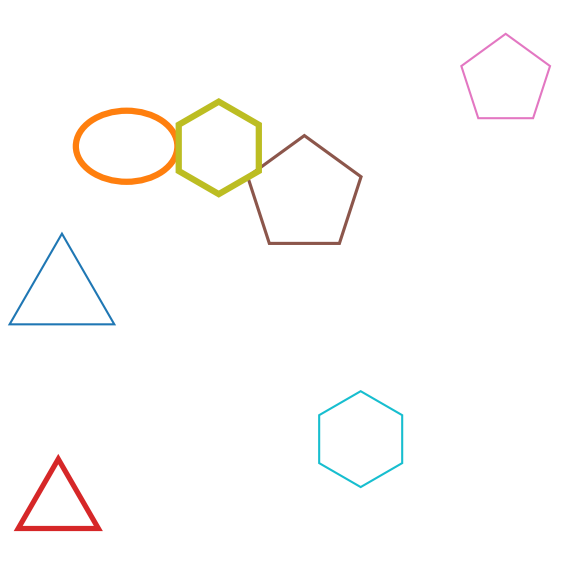[{"shape": "triangle", "thickness": 1, "radius": 0.52, "center": [0.107, 0.49]}, {"shape": "oval", "thickness": 3, "radius": 0.44, "center": [0.219, 0.746]}, {"shape": "triangle", "thickness": 2.5, "radius": 0.4, "center": [0.101, 0.124]}, {"shape": "pentagon", "thickness": 1.5, "radius": 0.52, "center": [0.527, 0.661]}, {"shape": "pentagon", "thickness": 1, "radius": 0.4, "center": [0.876, 0.86]}, {"shape": "hexagon", "thickness": 3, "radius": 0.4, "center": [0.379, 0.743]}, {"shape": "hexagon", "thickness": 1, "radius": 0.41, "center": [0.625, 0.239]}]